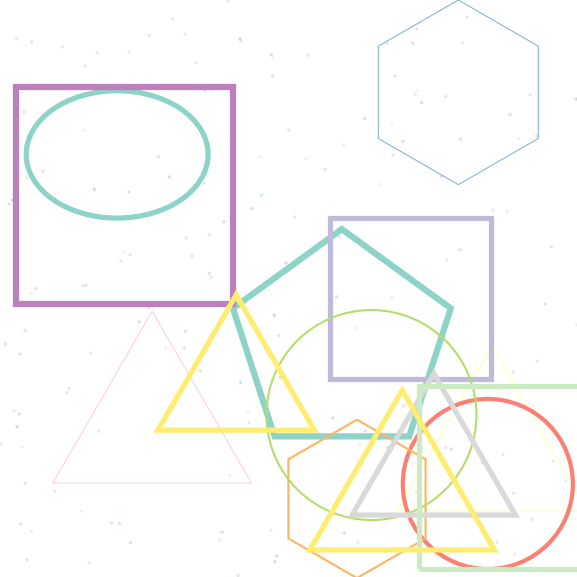[{"shape": "pentagon", "thickness": 3, "radius": 0.99, "center": [0.592, 0.404]}, {"shape": "oval", "thickness": 2.5, "radius": 0.79, "center": [0.203, 0.732]}, {"shape": "triangle", "thickness": 0.5, "radius": 0.95, "center": [0.852, 0.209]}, {"shape": "square", "thickness": 2.5, "radius": 0.7, "center": [0.711, 0.482]}, {"shape": "circle", "thickness": 2, "radius": 0.74, "center": [0.845, 0.161]}, {"shape": "hexagon", "thickness": 0.5, "radius": 0.8, "center": [0.794, 0.839]}, {"shape": "hexagon", "thickness": 1, "radius": 0.69, "center": [0.618, 0.135]}, {"shape": "circle", "thickness": 1, "radius": 0.91, "center": [0.643, 0.28]}, {"shape": "triangle", "thickness": 0.5, "radius": 0.99, "center": [0.264, 0.262]}, {"shape": "triangle", "thickness": 2.5, "radius": 0.82, "center": [0.751, 0.189]}, {"shape": "square", "thickness": 3, "radius": 0.94, "center": [0.216, 0.661]}, {"shape": "square", "thickness": 2.5, "radius": 0.79, "center": [0.884, 0.172]}, {"shape": "triangle", "thickness": 2.5, "radius": 0.78, "center": [0.409, 0.332]}, {"shape": "triangle", "thickness": 2.5, "radius": 0.92, "center": [0.696, 0.139]}]